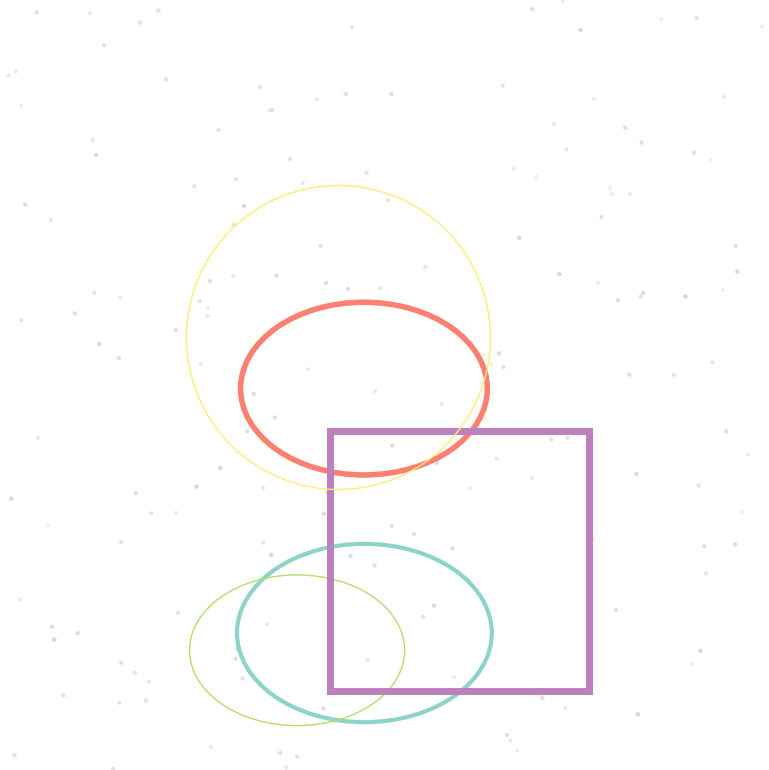[{"shape": "oval", "thickness": 1.5, "radius": 0.83, "center": [0.473, 0.178]}, {"shape": "oval", "thickness": 2, "radius": 0.8, "center": [0.473, 0.495]}, {"shape": "oval", "thickness": 0.5, "radius": 0.7, "center": [0.386, 0.156]}, {"shape": "square", "thickness": 2.5, "radius": 0.84, "center": [0.597, 0.271]}, {"shape": "circle", "thickness": 0.5, "radius": 0.99, "center": [0.44, 0.562]}]